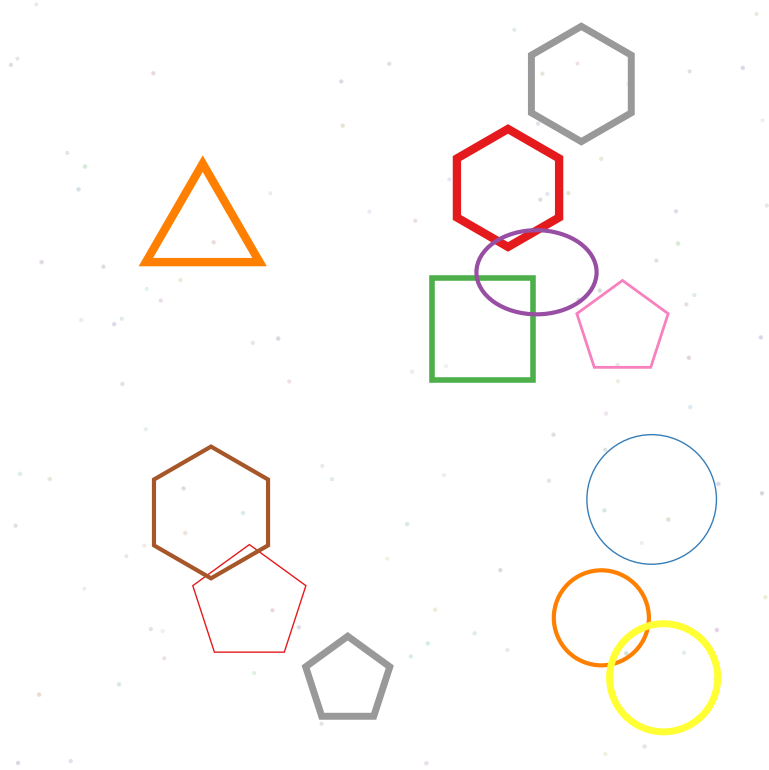[{"shape": "pentagon", "thickness": 0.5, "radius": 0.39, "center": [0.324, 0.216]}, {"shape": "hexagon", "thickness": 3, "radius": 0.38, "center": [0.66, 0.756]}, {"shape": "circle", "thickness": 0.5, "radius": 0.42, "center": [0.846, 0.351]}, {"shape": "square", "thickness": 2, "radius": 0.33, "center": [0.627, 0.573]}, {"shape": "oval", "thickness": 1.5, "radius": 0.39, "center": [0.697, 0.646]}, {"shape": "circle", "thickness": 1.5, "radius": 0.31, "center": [0.781, 0.198]}, {"shape": "triangle", "thickness": 3, "radius": 0.43, "center": [0.263, 0.702]}, {"shape": "circle", "thickness": 2.5, "radius": 0.35, "center": [0.862, 0.12]}, {"shape": "hexagon", "thickness": 1.5, "radius": 0.43, "center": [0.274, 0.334]}, {"shape": "pentagon", "thickness": 1, "radius": 0.31, "center": [0.808, 0.573]}, {"shape": "pentagon", "thickness": 2.5, "radius": 0.29, "center": [0.452, 0.116]}, {"shape": "hexagon", "thickness": 2.5, "radius": 0.37, "center": [0.755, 0.891]}]